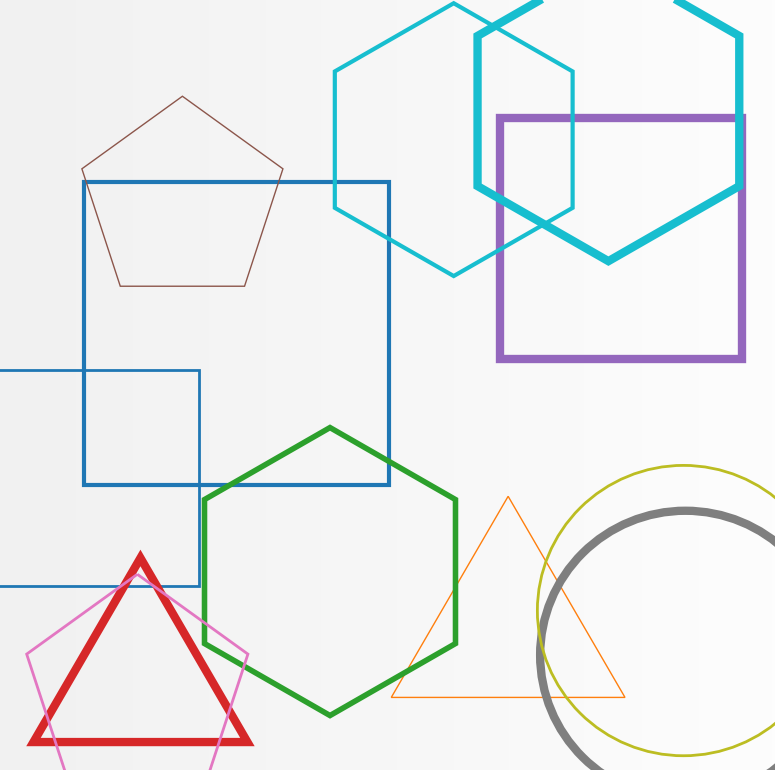[{"shape": "square", "thickness": 1.5, "radius": 0.98, "center": [0.305, 0.567]}, {"shape": "square", "thickness": 1, "radius": 0.7, "center": [0.116, 0.379]}, {"shape": "triangle", "thickness": 0.5, "radius": 0.87, "center": [0.656, 0.181]}, {"shape": "hexagon", "thickness": 2, "radius": 0.93, "center": [0.426, 0.258]}, {"shape": "triangle", "thickness": 3, "radius": 0.8, "center": [0.181, 0.116]}, {"shape": "square", "thickness": 3, "radius": 0.78, "center": [0.802, 0.69]}, {"shape": "pentagon", "thickness": 0.5, "radius": 0.68, "center": [0.235, 0.739]}, {"shape": "pentagon", "thickness": 1, "radius": 0.75, "center": [0.177, 0.104]}, {"shape": "circle", "thickness": 3, "radius": 0.94, "center": [0.884, 0.149]}, {"shape": "circle", "thickness": 1, "radius": 0.94, "center": [0.882, 0.207]}, {"shape": "hexagon", "thickness": 1.5, "radius": 0.89, "center": [0.585, 0.819]}, {"shape": "hexagon", "thickness": 3, "radius": 0.97, "center": [0.785, 0.856]}]